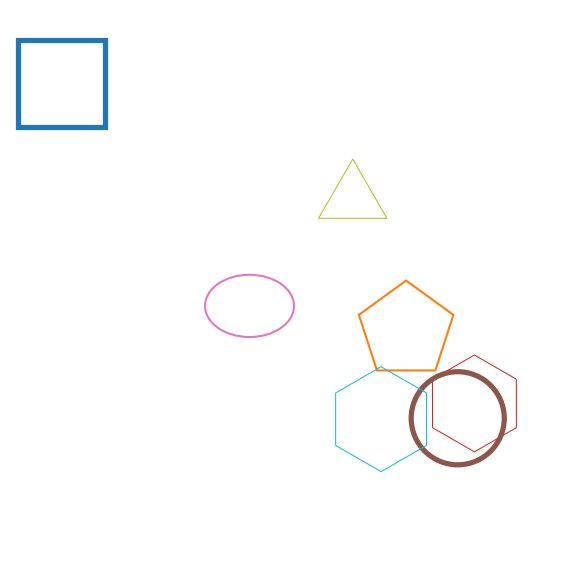[{"shape": "square", "thickness": 2.5, "radius": 0.38, "center": [0.107, 0.854]}, {"shape": "pentagon", "thickness": 1, "radius": 0.43, "center": [0.703, 0.427]}, {"shape": "hexagon", "thickness": 0.5, "radius": 0.42, "center": [0.822, 0.301]}, {"shape": "circle", "thickness": 2.5, "radius": 0.4, "center": [0.793, 0.275]}, {"shape": "oval", "thickness": 1, "radius": 0.39, "center": [0.432, 0.469]}, {"shape": "triangle", "thickness": 0.5, "radius": 0.34, "center": [0.611, 0.655]}, {"shape": "hexagon", "thickness": 0.5, "radius": 0.45, "center": [0.66, 0.273]}]